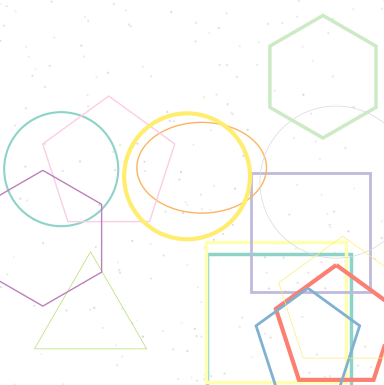[{"shape": "circle", "thickness": 1.5, "radius": 0.74, "center": [0.159, 0.561]}, {"shape": "square", "thickness": 2.5, "radius": 0.93, "center": [0.726, 0.154]}, {"shape": "square", "thickness": 2.5, "radius": 0.91, "center": [0.717, 0.19]}, {"shape": "square", "thickness": 2, "radius": 0.77, "center": [0.807, 0.396]}, {"shape": "pentagon", "thickness": 3, "radius": 0.82, "center": [0.873, 0.147]}, {"shape": "pentagon", "thickness": 2, "radius": 0.71, "center": [0.8, 0.11]}, {"shape": "oval", "thickness": 1, "radius": 0.84, "center": [0.524, 0.564]}, {"shape": "triangle", "thickness": 0.5, "radius": 0.84, "center": [0.235, 0.178]}, {"shape": "pentagon", "thickness": 1, "radius": 0.9, "center": [0.282, 0.57]}, {"shape": "circle", "thickness": 0.5, "radius": 0.99, "center": [0.873, 0.527]}, {"shape": "hexagon", "thickness": 1, "radius": 0.88, "center": [0.111, 0.381]}, {"shape": "hexagon", "thickness": 2.5, "radius": 0.8, "center": [0.839, 0.801]}, {"shape": "pentagon", "thickness": 0.5, "radius": 0.88, "center": [0.89, 0.211]}, {"shape": "circle", "thickness": 3, "radius": 0.82, "center": [0.486, 0.542]}]